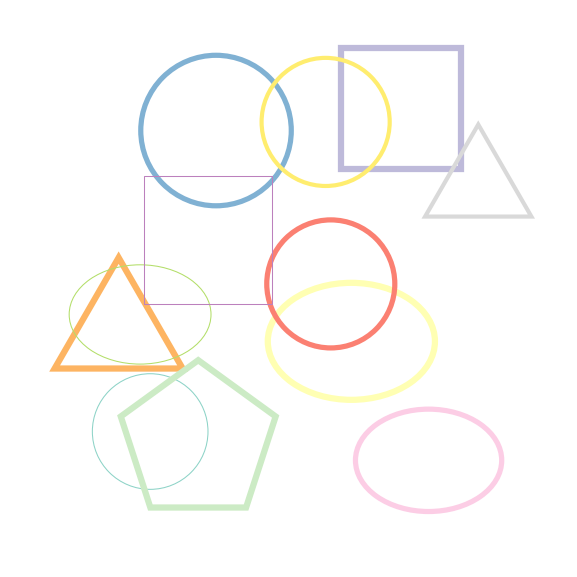[{"shape": "circle", "thickness": 0.5, "radius": 0.5, "center": [0.26, 0.252]}, {"shape": "oval", "thickness": 3, "radius": 0.72, "center": [0.608, 0.408]}, {"shape": "square", "thickness": 3, "radius": 0.52, "center": [0.694, 0.811]}, {"shape": "circle", "thickness": 2.5, "radius": 0.55, "center": [0.573, 0.508]}, {"shape": "circle", "thickness": 2.5, "radius": 0.65, "center": [0.374, 0.773]}, {"shape": "triangle", "thickness": 3, "radius": 0.64, "center": [0.205, 0.425]}, {"shape": "oval", "thickness": 0.5, "radius": 0.61, "center": [0.243, 0.455]}, {"shape": "oval", "thickness": 2.5, "radius": 0.63, "center": [0.742, 0.202]}, {"shape": "triangle", "thickness": 2, "radius": 0.53, "center": [0.828, 0.677]}, {"shape": "square", "thickness": 0.5, "radius": 0.55, "center": [0.361, 0.583]}, {"shape": "pentagon", "thickness": 3, "radius": 0.7, "center": [0.343, 0.234]}, {"shape": "circle", "thickness": 2, "radius": 0.55, "center": [0.564, 0.788]}]